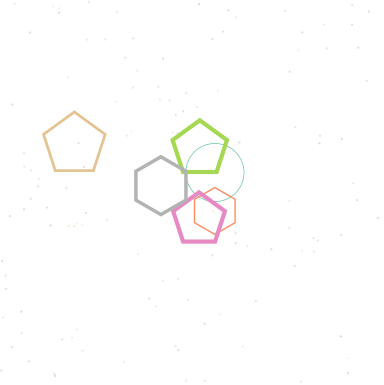[{"shape": "circle", "thickness": 0.5, "radius": 0.38, "center": [0.558, 0.552]}, {"shape": "hexagon", "thickness": 1, "radius": 0.3, "center": [0.558, 0.452]}, {"shape": "pentagon", "thickness": 3, "radius": 0.35, "center": [0.517, 0.43]}, {"shape": "pentagon", "thickness": 3, "radius": 0.37, "center": [0.519, 0.613]}, {"shape": "pentagon", "thickness": 2, "radius": 0.42, "center": [0.193, 0.625]}, {"shape": "hexagon", "thickness": 2.5, "radius": 0.37, "center": [0.418, 0.518]}]